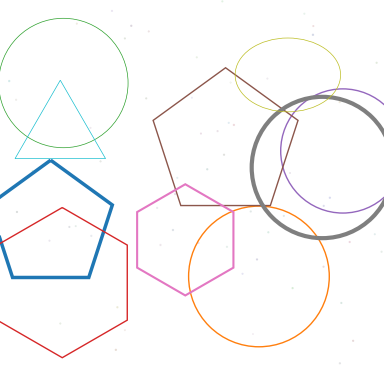[{"shape": "pentagon", "thickness": 2.5, "radius": 0.84, "center": [0.132, 0.416]}, {"shape": "circle", "thickness": 1, "radius": 0.91, "center": [0.673, 0.282]}, {"shape": "circle", "thickness": 0.5, "radius": 0.84, "center": [0.165, 0.784]}, {"shape": "hexagon", "thickness": 1, "radius": 0.97, "center": [0.162, 0.266]}, {"shape": "circle", "thickness": 1, "radius": 0.81, "center": [0.89, 0.608]}, {"shape": "pentagon", "thickness": 1, "radius": 0.99, "center": [0.586, 0.626]}, {"shape": "hexagon", "thickness": 1.5, "radius": 0.72, "center": [0.481, 0.377]}, {"shape": "circle", "thickness": 3, "radius": 0.92, "center": [0.837, 0.565]}, {"shape": "oval", "thickness": 0.5, "radius": 0.68, "center": [0.748, 0.805]}, {"shape": "triangle", "thickness": 0.5, "radius": 0.68, "center": [0.157, 0.656]}]